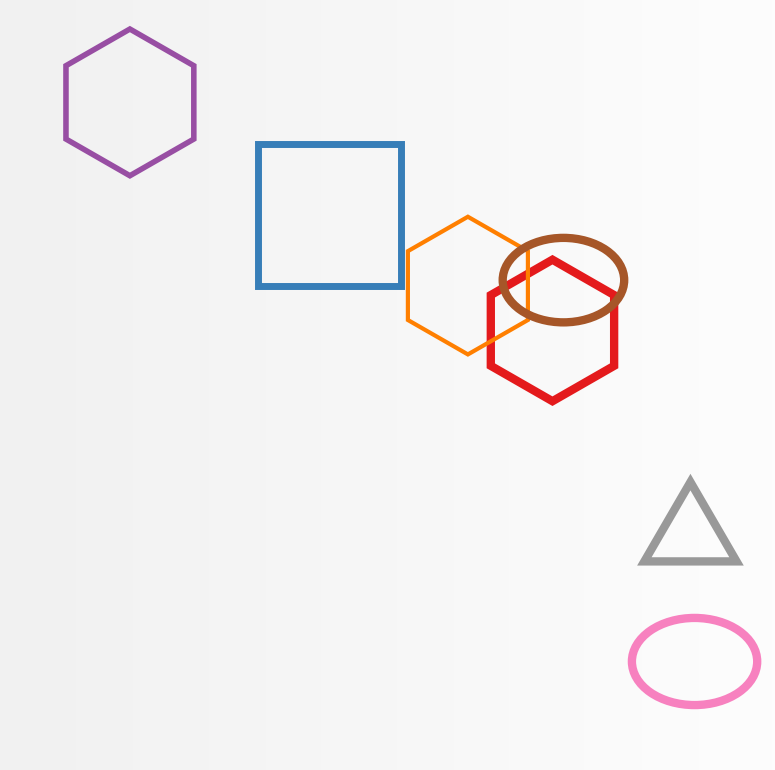[{"shape": "hexagon", "thickness": 3, "radius": 0.46, "center": [0.713, 0.571]}, {"shape": "square", "thickness": 2.5, "radius": 0.46, "center": [0.425, 0.721]}, {"shape": "hexagon", "thickness": 2, "radius": 0.48, "center": [0.168, 0.867]}, {"shape": "hexagon", "thickness": 1.5, "radius": 0.45, "center": [0.604, 0.629]}, {"shape": "oval", "thickness": 3, "radius": 0.39, "center": [0.727, 0.636]}, {"shape": "oval", "thickness": 3, "radius": 0.4, "center": [0.896, 0.141]}, {"shape": "triangle", "thickness": 3, "radius": 0.34, "center": [0.891, 0.305]}]